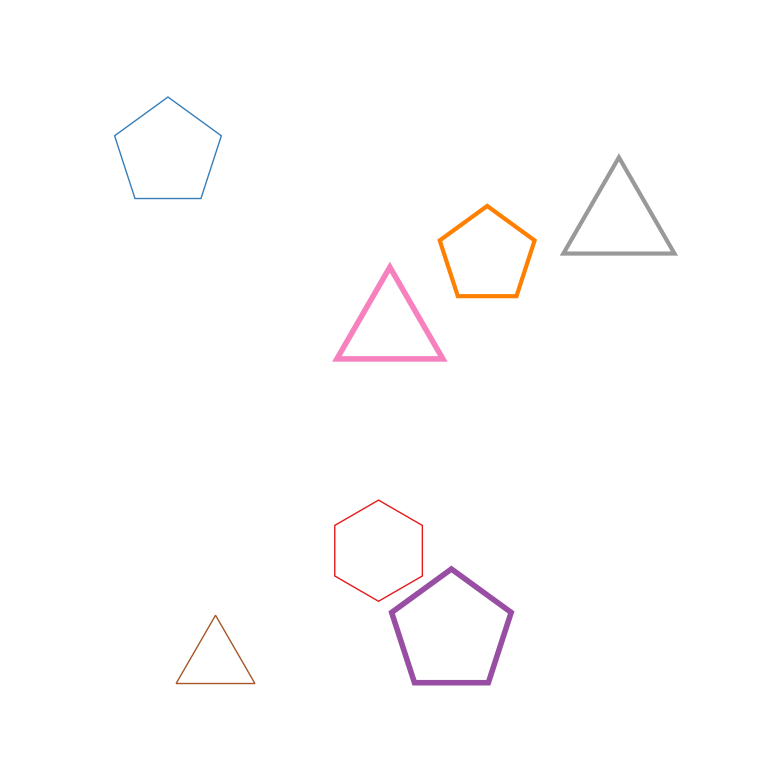[{"shape": "hexagon", "thickness": 0.5, "radius": 0.33, "center": [0.492, 0.285]}, {"shape": "pentagon", "thickness": 0.5, "radius": 0.36, "center": [0.218, 0.801]}, {"shape": "pentagon", "thickness": 2, "radius": 0.41, "center": [0.586, 0.179]}, {"shape": "pentagon", "thickness": 1.5, "radius": 0.32, "center": [0.633, 0.668]}, {"shape": "triangle", "thickness": 0.5, "radius": 0.3, "center": [0.28, 0.142]}, {"shape": "triangle", "thickness": 2, "radius": 0.4, "center": [0.506, 0.574]}, {"shape": "triangle", "thickness": 1.5, "radius": 0.42, "center": [0.804, 0.712]}]